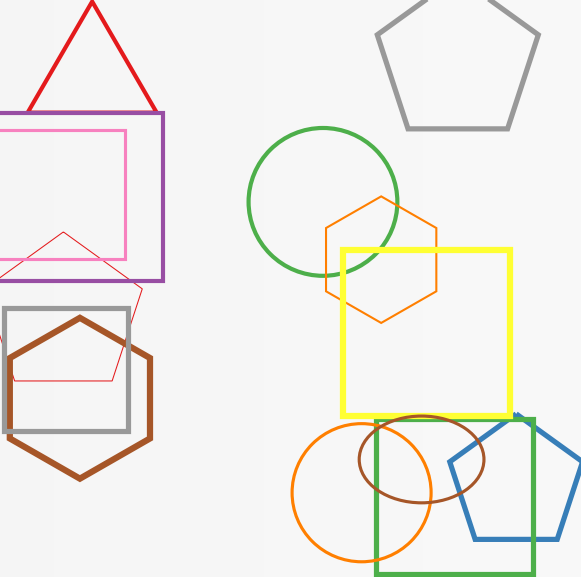[{"shape": "triangle", "thickness": 2, "radius": 0.64, "center": [0.159, 0.868]}, {"shape": "pentagon", "thickness": 0.5, "radius": 0.71, "center": [0.109, 0.455]}, {"shape": "pentagon", "thickness": 2.5, "radius": 0.6, "center": [0.888, 0.162]}, {"shape": "circle", "thickness": 2, "radius": 0.64, "center": [0.556, 0.65]}, {"shape": "square", "thickness": 2.5, "radius": 0.67, "center": [0.782, 0.139]}, {"shape": "square", "thickness": 2, "radius": 0.73, "center": [0.135, 0.658]}, {"shape": "hexagon", "thickness": 1, "radius": 0.55, "center": [0.656, 0.55]}, {"shape": "circle", "thickness": 1.5, "radius": 0.6, "center": [0.622, 0.146]}, {"shape": "square", "thickness": 3, "radius": 0.72, "center": [0.733, 0.422]}, {"shape": "hexagon", "thickness": 3, "radius": 0.7, "center": [0.137, 0.31]}, {"shape": "oval", "thickness": 1.5, "radius": 0.54, "center": [0.725, 0.204]}, {"shape": "square", "thickness": 1.5, "radius": 0.56, "center": [0.103, 0.662]}, {"shape": "square", "thickness": 2.5, "radius": 0.53, "center": [0.113, 0.359]}, {"shape": "pentagon", "thickness": 2.5, "radius": 0.73, "center": [0.788, 0.894]}]